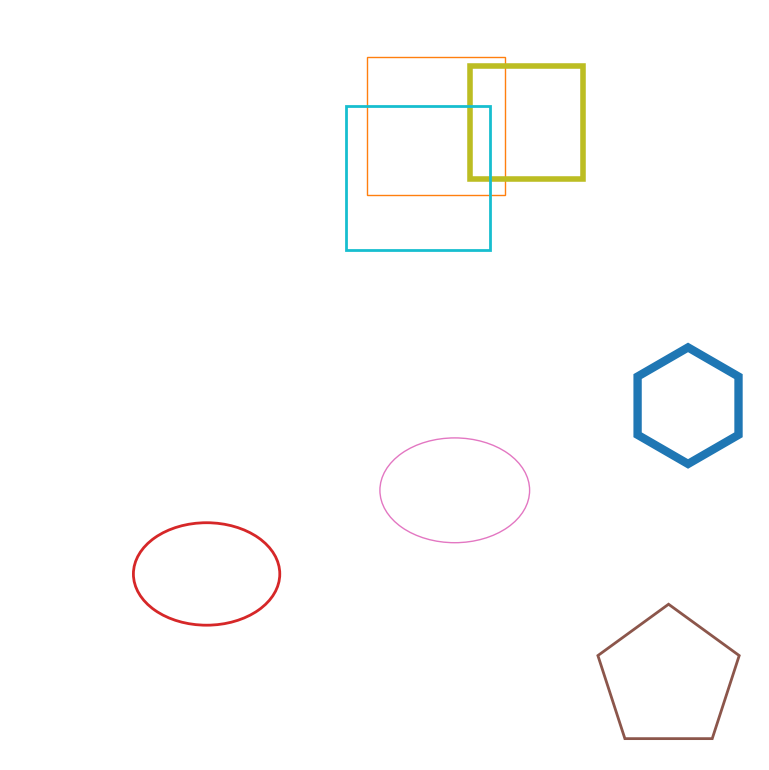[{"shape": "hexagon", "thickness": 3, "radius": 0.38, "center": [0.894, 0.473]}, {"shape": "square", "thickness": 0.5, "radius": 0.45, "center": [0.566, 0.836]}, {"shape": "oval", "thickness": 1, "radius": 0.48, "center": [0.268, 0.255]}, {"shape": "pentagon", "thickness": 1, "radius": 0.48, "center": [0.868, 0.119]}, {"shape": "oval", "thickness": 0.5, "radius": 0.49, "center": [0.591, 0.363]}, {"shape": "square", "thickness": 2, "radius": 0.37, "center": [0.683, 0.84]}, {"shape": "square", "thickness": 1, "radius": 0.47, "center": [0.543, 0.769]}]